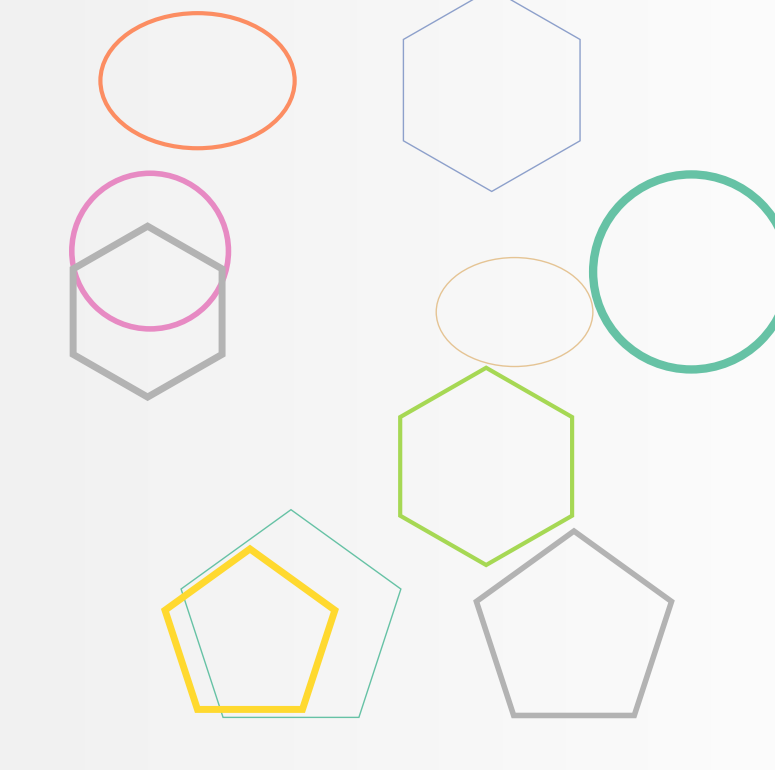[{"shape": "circle", "thickness": 3, "radius": 0.63, "center": [0.892, 0.647]}, {"shape": "pentagon", "thickness": 0.5, "radius": 0.75, "center": [0.375, 0.189]}, {"shape": "oval", "thickness": 1.5, "radius": 0.63, "center": [0.255, 0.895]}, {"shape": "hexagon", "thickness": 0.5, "radius": 0.66, "center": [0.634, 0.883]}, {"shape": "circle", "thickness": 2, "radius": 0.51, "center": [0.194, 0.674]}, {"shape": "hexagon", "thickness": 1.5, "radius": 0.64, "center": [0.627, 0.394]}, {"shape": "pentagon", "thickness": 2.5, "radius": 0.58, "center": [0.323, 0.172]}, {"shape": "oval", "thickness": 0.5, "radius": 0.51, "center": [0.664, 0.595]}, {"shape": "hexagon", "thickness": 2.5, "radius": 0.55, "center": [0.19, 0.595]}, {"shape": "pentagon", "thickness": 2, "radius": 0.66, "center": [0.741, 0.178]}]